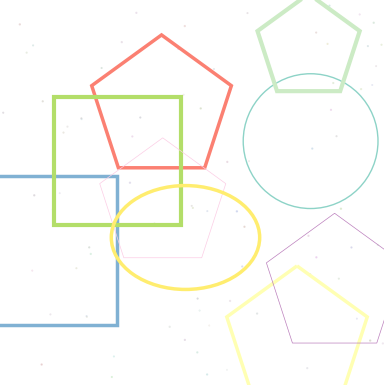[{"shape": "circle", "thickness": 1, "radius": 0.88, "center": [0.807, 0.633]}, {"shape": "pentagon", "thickness": 2.5, "radius": 0.96, "center": [0.771, 0.117]}, {"shape": "pentagon", "thickness": 2.5, "radius": 0.95, "center": [0.42, 0.719]}, {"shape": "square", "thickness": 2.5, "radius": 0.97, "center": [0.112, 0.348]}, {"shape": "square", "thickness": 3, "radius": 0.83, "center": [0.305, 0.583]}, {"shape": "pentagon", "thickness": 0.5, "radius": 0.86, "center": [0.423, 0.47]}, {"shape": "pentagon", "thickness": 0.5, "radius": 0.93, "center": [0.869, 0.26]}, {"shape": "pentagon", "thickness": 3, "radius": 0.7, "center": [0.802, 0.876]}, {"shape": "oval", "thickness": 2.5, "radius": 0.96, "center": [0.482, 0.383]}]